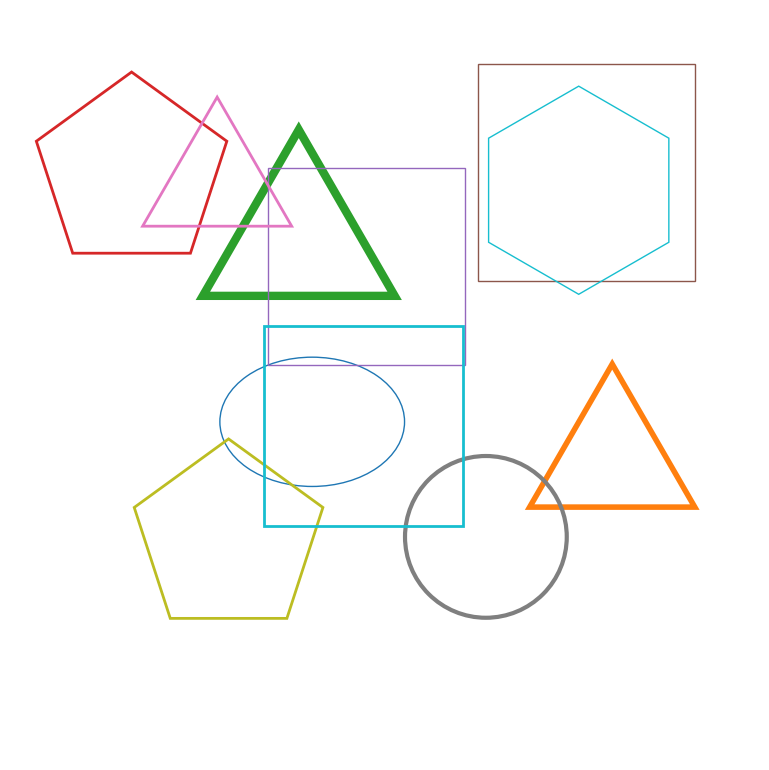[{"shape": "oval", "thickness": 0.5, "radius": 0.6, "center": [0.405, 0.452]}, {"shape": "triangle", "thickness": 2, "radius": 0.62, "center": [0.795, 0.403]}, {"shape": "triangle", "thickness": 3, "radius": 0.72, "center": [0.388, 0.688]}, {"shape": "pentagon", "thickness": 1, "radius": 0.65, "center": [0.171, 0.776]}, {"shape": "square", "thickness": 0.5, "radius": 0.64, "center": [0.476, 0.654]}, {"shape": "square", "thickness": 0.5, "radius": 0.71, "center": [0.762, 0.776]}, {"shape": "triangle", "thickness": 1, "radius": 0.56, "center": [0.282, 0.762]}, {"shape": "circle", "thickness": 1.5, "radius": 0.53, "center": [0.631, 0.303]}, {"shape": "pentagon", "thickness": 1, "radius": 0.64, "center": [0.297, 0.301]}, {"shape": "square", "thickness": 1, "radius": 0.65, "center": [0.472, 0.447]}, {"shape": "hexagon", "thickness": 0.5, "radius": 0.68, "center": [0.752, 0.753]}]